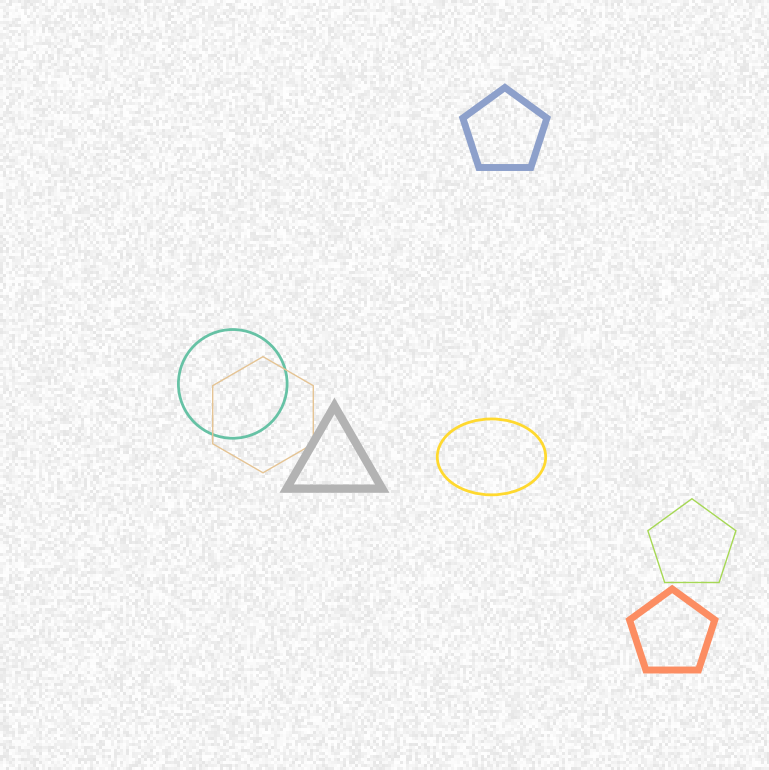[{"shape": "circle", "thickness": 1, "radius": 0.35, "center": [0.302, 0.501]}, {"shape": "pentagon", "thickness": 2.5, "radius": 0.29, "center": [0.873, 0.177]}, {"shape": "pentagon", "thickness": 2.5, "radius": 0.29, "center": [0.656, 0.829]}, {"shape": "pentagon", "thickness": 0.5, "radius": 0.3, "center": [0.899, 0.292]}, {"shape": "oval", "thickness": 1, "radius": 0.35, "center": [0.638, 0.407]}, {"shape": "hexagon", "thickness": 0.5, "radius": 0.38, "center": [0.342, 0.461]}, {"shape": "triangle", "thickness": 3, "radius": 0.36, "center": [0.434, 0.401]}]